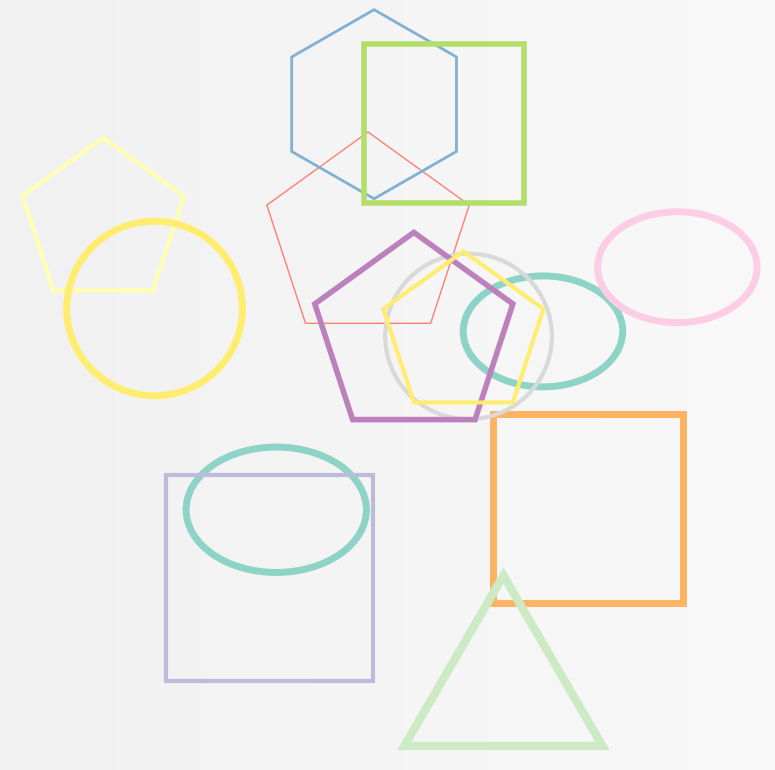[{"shape": "oval", "thickness": 2.5, "radius": 0.51, "center": [0.701, 0.57]}, {"shape": "oval", "thickness": 2.5, "radius": 0.58, "center": [0.356, 0.338]}, {"shape": "pentagon", "thickness": 1.5, "radius": 0.55, "center": [0.133, 0.712]}, {"shape": "square", "thickness": 1.5, "radius": 0.67, "center": [0.348, 0.249]}, {"shape": "pentagon", "thickness": 0.5, "radius": 0.69, "center": [0.475, 0.691]}, {"shape": "hexagon", "thickness": 1, "radius": 0.61, "center": [0.483, 0.865]}, {"shape": "square", "thickness": 2.5, "radius": 0.61, "center": [0.759, 0.34]}, {"shape": "square", "thickness": 2, "radius": 0.52, "center": [0.573, 0.84]}, {"shape": "oval", "thickness": 2.5, "radius": 0.51, "center": [0.874, 0.653]}, {"shape": "circle", "thickness": 1.5, "radius": 0.54, "center": [0.605, 0.563]}, {"shape": "pentagon", "thickness": 2, "radius": 0.67, "center": [0.534, 0.564]}, {"shape": "triangle", "thickness": 3, "radius": 0.74, "center": [0.65, 0.105]}, {"shape": "pentagon", "thickness": 1.5, "radius": 0.54, "center": [0.598, 0.565]}, {"shape": "circle", "thickness": 2.5, "radius": 0.57, "center": [0.199, 0.599]}]